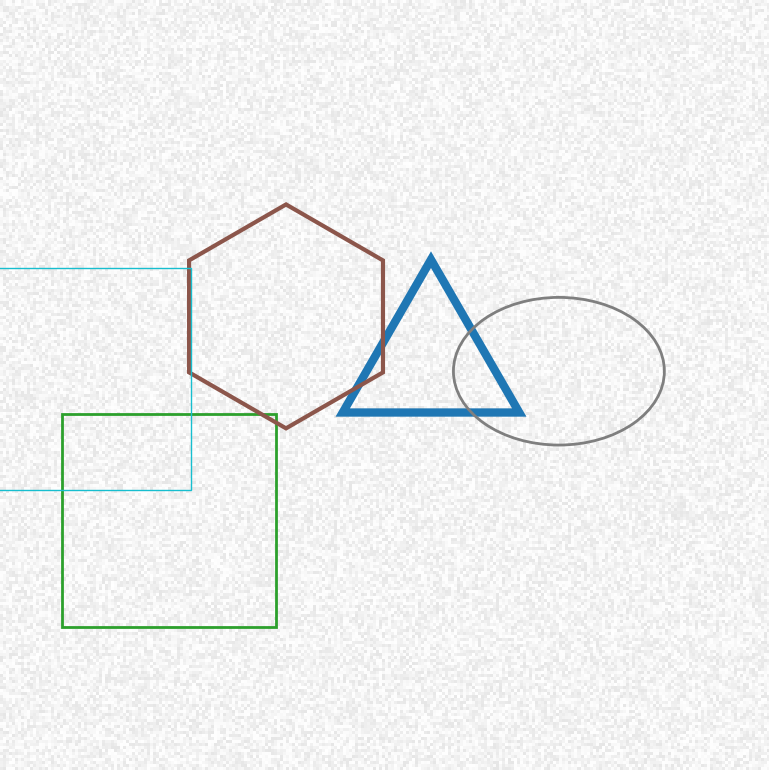[{"shape": "triangle", "thickness": 3, "radius": 0.66, "center": [0.56, 0.53]}, {"shape": "square", "thickness": 1, "radius": 0.69, "center": [0.219, 0.324]}, {"shape": "hexagon", "thickness": 1.5, "radius": 0.73, "center": [0.371, 0.589]}, {"shape": "oval", "thickness": 1, "radius": 0.68, "center": [0.726, 0.518]}, {"shape": "square", "thickness": 0.5, "radius": 0.72, "center": [0.104, 0.508]}]